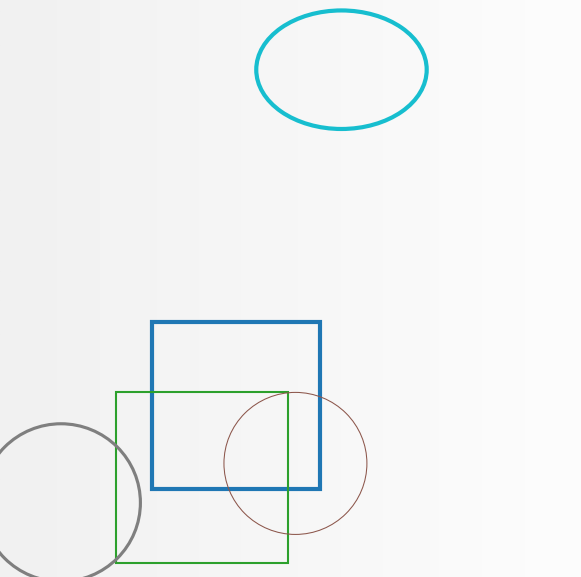[{"shape": "square", "thickness": 2, "radius": 0.72, "center": [0.406, 0.297]}, {"shape": "square", "thickness": 1, "radius": 0.74, "center": [0.347, 0.172]}, {"shape": "circle", "thickness": 0.5, "radius": 0.61, "center": [0.508, 0.197]}, {"shape": "circle", "thickness": 1.5, "radius": 0.68, "center": [0.105, 0.129]}, {"shape": "oval", "thickness": 2, "radius": 0.73, "center": [0.587, 0.878]}]